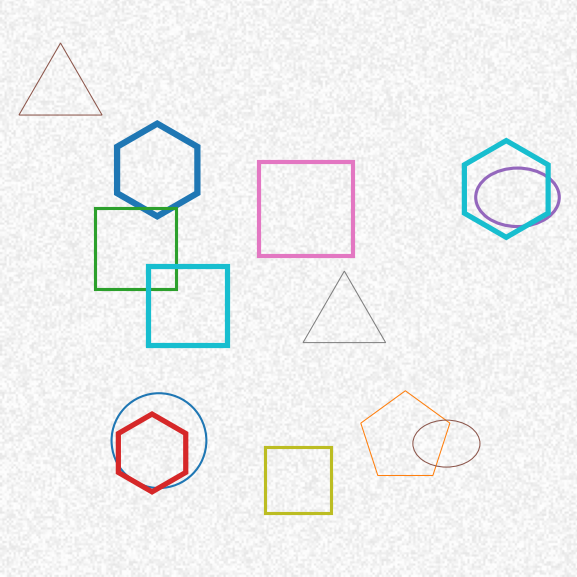[{"shape": "circle", "thickness": 1, "radius": 0.41, "center": [0.275, 0.236]}, {"shape": "hexagon", "thickness": 3, "radius": 0.4, "center": [0.272, 0.705]}, {"shape": "pentagon", "thickness": 0.5, "radius": 0.41, "center": [0.702, 0.241]}, {"shape": "square", "thickness": 1.5, "radius": 0.35, "center": [0.235, 0.568]}, {"shape": "hexagon", "thickness": 2.5, "radius": 0.34, "center": [0.263, 0.215]}, {"shape": "oval", "thickness": 1.5, "radius": 0.36, "center": [0.896, 0.657]}, {"shape": "oval", "thickness": 0.5, "radius": 0.29, "center": [0.773, 0.231]}, {"shape": "triangle", "thickness": 0.5, "radius": 0.42, "center": [0.105, 0.841]}, {"shape": "square", "thickness": 2, "radius": 0.41, "center": [0.53, 0.638]}, {"shape": "triangle", "thickness": 0.5, "radius": 0.41, "center": [0.596, 0.447]}, {"shape": "square", "thickness": 1.5, "radius": 0.29, "center": [0.517, 0.167]}, {"shape": "hexagon", "thickness": 2.5, "radius": 0.42, "center": [0.877, 0.672]}, {"shape": "square", "thickness": 2.5, "radius": 0.34, "center": [0.325, 0.47]}]